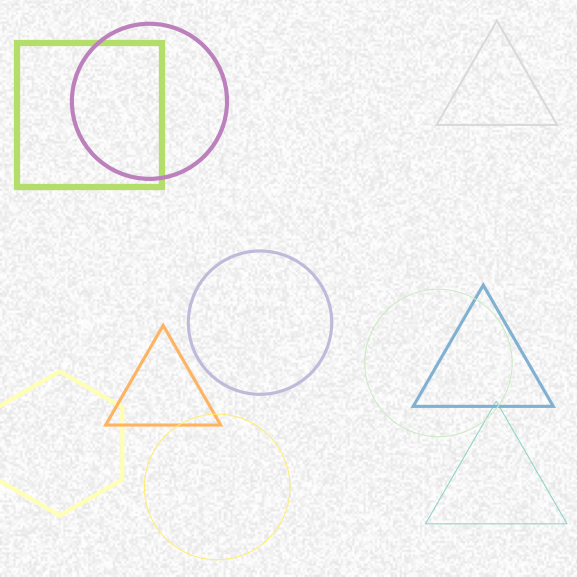[{"shape": "triangle", "thickness": 0.5, "radius": 0.71, "center": [0.859, 0.163]}, {"shape": "hexagon", "thickness": 2, "radius": 0.62, "center": [0.104, 0.231]}, {"shape": "circle", "thickness": 1.5, "radius": 0.62, "center": [0.45, 0.44]}, {"shape": "triangle", "thickness": 1.5, "radius": 0.7, "center": [0.837, 0.365]}, {"shape": "triangle", "thickness": 1.5, "radius": 0.58, "center": [0.283, 0.321]}, {"shape": "square", "thickness": 3, "radius": 0.62, "center": [0.155, 0.8]}, {"shape": "triangle", "thickness": 1, "radius": 0.6, "center": [0.86, 0.843]}, {"shape": "circle", "thickness": 2, "radius": 0.67, "center": [0.259, 0.824]}, {"shape": "circle", "thickness": 0.5, "radius": 0.64, "center": [0.759, 0.371]}, {"shape": "circle", "thickness": 0.5, "radius": 0.63, "center": [0.376, 0.156]}]